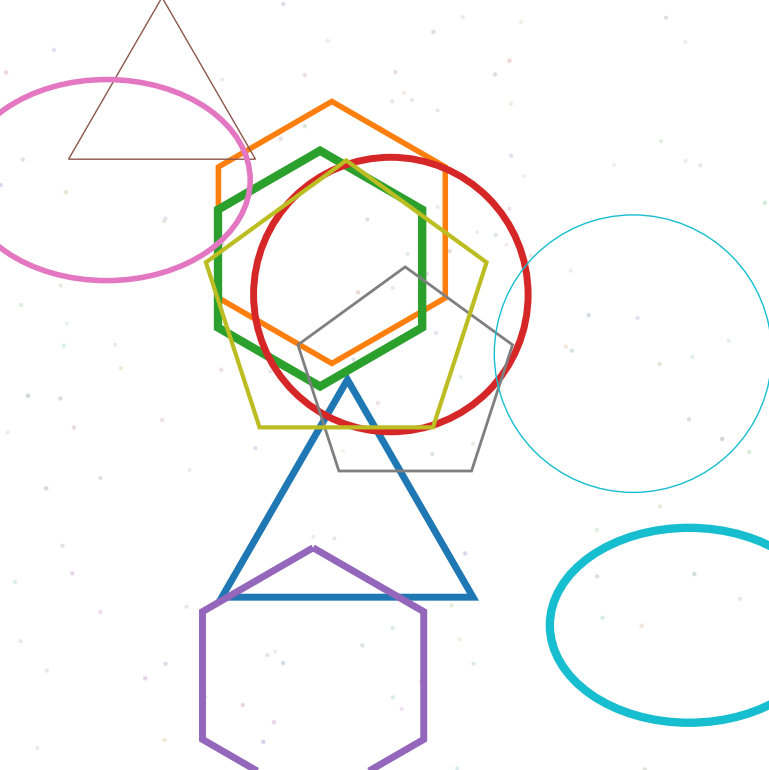[{"shape": "triangle", "thickness": 2.5, "radius": 0.94, "center": [0.451, 0.319]}, {"shape": "hexagon", "thickness": 2, "radius": 0.85, "center": [0.431, 0.698]}, {"shape": "hexagon", "thickness": 3, "radius": 0.77, "center": [0.416, 0.651]}, {"shape": "circle", "thickness": 2.5, "radius": 0.89, "center": [0.508, 0.617]}, {"shape": "hexagon", "thickness": 2.5, "radius": 0.83, "center": [0.407, 0.123]}, {"shape": "triangle", "thickness": 0.5, "radius": 0.7, "center": [0.21, 0.863]}, {"shape": "oval", "thickness": 2, "radius": 0.93, "center": [0.138, 0.766]}, {"shape": "pentagon", "thickness": 1, "radius": 0.73, "center": [0.526, 0.507]}, {"shape": "pentagon", "thickness": 1.5, "radius": 0.96, "center": [0.45, 0.6]}, {"shape": "oval", "thickness": 3, "radius": 0.9, "center": [0.895, 0.188]}, {"shape": "circle", "thickness": 0.5, "radius": 0.9, "center": [0.822, 0.541]}]